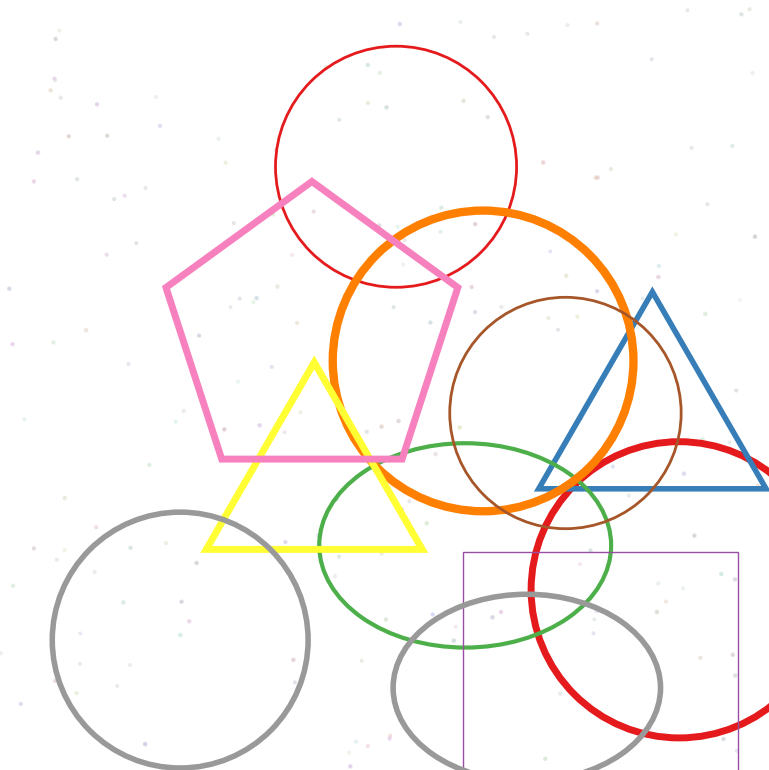[{"shape": "circle", "thickness": 2.5, "radius": 0.96, "center": [0.882, 0.234]}, {"shape": "circle", "thickness": 1, "radius": 0.78, "center": [0.514, 0.783]}, {"shape": "triangle", "thickness": 2, "radius": 0.85, "center": [0.847, 0.45]}, {"shape": "oval", "thickness": 1.5, "radius": 0.95, "center": [0.604, 0.292]}, {"shape": "square", "thickness": 0.5, "radius": 0.89, "center": [0.78, 0.104]}, {"shape": "circle", "thickness": 3, "radius": 0.98, "center": [0.627, 0.531]}, {"shape": "triangle", "thickness": 2.5, "radius": 0.81, "center": [0.408, 0.367]}, {"shape": "circle", "thickness": 1, "radius": 0.75, "center": [0.734, 0.464]}, {"shape": "pentagon", "thickness": 2.5, "radius": 1.0, "center": [0.405, 0.565]}, {"shape": "oval", "thickness": 2, "radius": 0.87, "center": [0.684, 0.107]}, {"shape": "circle", "thickness": 2, "radius": 0.83, "center": [0.234, 0.169]}]